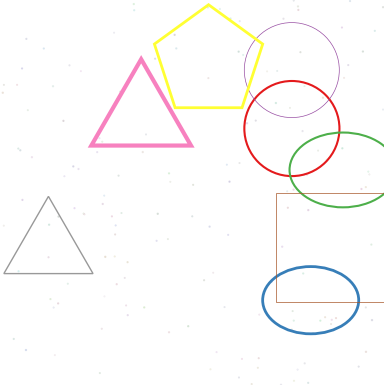[{"shape": "circle", "thickness": 1.5, "radius": 0.62, "center": [0.758, 0.666]}, {"shape": "oval", "thickness": 2, "radius": 0.62, "center": [0.807, 0.22]}, {"shape": "oval", "thickness": 1.5, "radius": 0.69, "center": [0.891, 0.559]}, {"shape": "circle", "thickness": 0.5, "radius": 0.62, "center": [0.758, 0.818]}, {"shape": "pentagon", "thickness": 2, "radius": 0.74, "center": [0.542, 0.84]}, {"shape": "square", "thickness": 0.5, "radius": 0.7, "center": [0.858, 0.357]}, {"shape": "triangle", "thickness": 3, "radius": 0.75, "center": [0.367, 0.697]}, {"shape": "triangle", "thickness": 1, "radius": 0.67, "center": [0.126, 0.356]}]